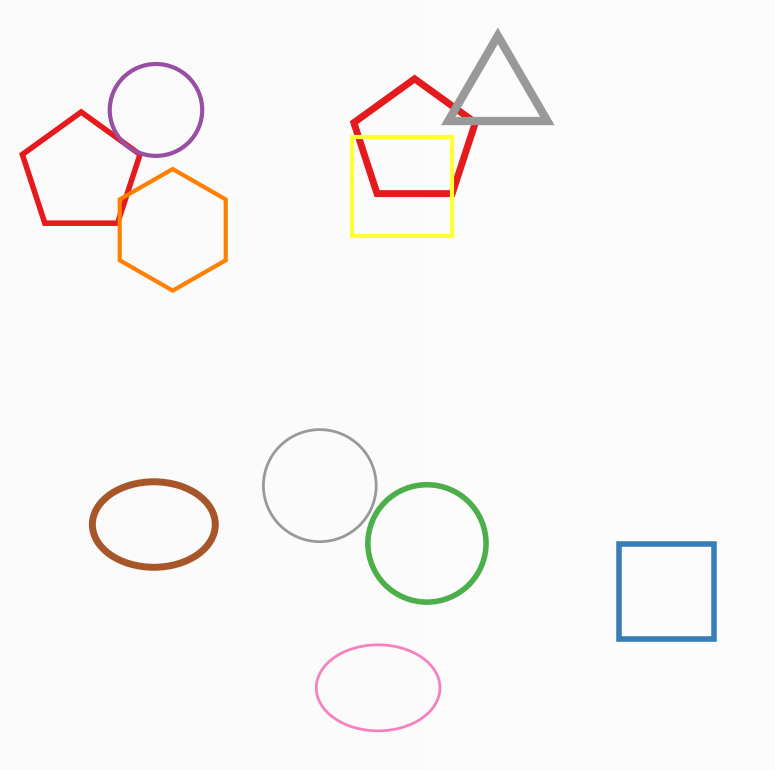[{"shape": "pentagon", "thickness": 2, "radius": 0.4, "center": [0.105, 0.775]}, {"shape": "pentagon", "thickness": 2.5, "radius": 0.41, "center": [0.535, 0.815]}, {"shape": "square", "thickness": 2, "radius": 0.31, "center": [0.86, 0.232]}, {"shape": "circle", "thickness": 2, "radius": 0.38, "center": [0.551, 0.294]}, {"shape": "circle", "thickness": 1.5, "radius": 0.3, "center": [0.201, 0.857]}, {"shape": "hexagon", "thickness": 1.5, "radius": 0.39, "center": [0.223, 0.702]}, {"shape": "square", "thickness": 1.5, "radius": 0.32, "center": [0.518, 0.758]}, {"shape": "oval", "thickness": 2.5, "radius": 0.4, "center": [0.198, 0.319]}, {"shape": "oval", "thickness": 1, "radius": 0.4, "center": [0.488, 0.107]}, {"shape": "triangle", "thickness": 3, "radius": 0.37, "center": [0.642, 0.88]}, {"shape": "circle", "thickness": 1, "radius": 0.36, "center": [0.413, 0.369]}]